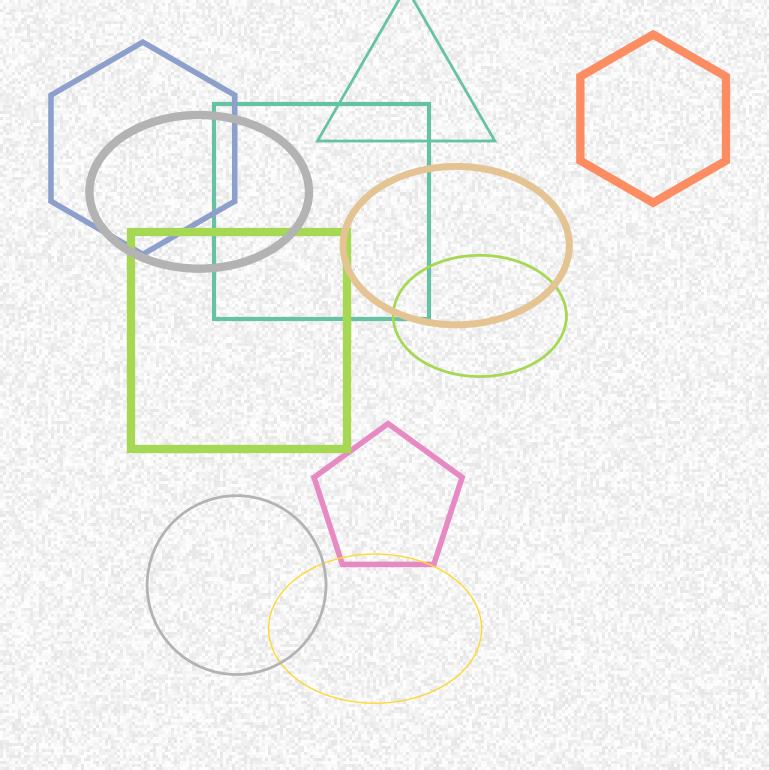[{"shape": "square", "thickness": 1.5, "radius": 0.7, "center": [0.417, 0.725]}, {"shape": "triangle", "thickness": 1, "radius": 0.67, "center": [0.527, 0.883]}, {"shape": "hexagon", "thickness": 3, "radius": 0.55, "center": [0.848, 0.846]}, {"shape": "hexagon", "thickness": 2, "radius": 0.69, "center": [0.186, 0.808]}, {"shape": "pentagon", "thickness": 2, "radius": 0.51, "center": [0.504, 0.349]}, {"shape": "square", "thickness": 3, "radius": 0.7, "center": [0.31, 0.557]}, {"shape": "oval", "thickness": 1, "radius": 0.56, "center": [0.623, 0.59]}, {"shape": "oval", "thickness": 0.5, "radius": 0.69, "center": [0.487, 0.184]}, {"shape": "oval", "thickness": 2.5, "radius": 0.73, "center": [0.592, 0.681]}, {"shape": "oval", "thickness": 3, "radius": 0.71, "center": [0.259, 0.751]}, {"shape": "circle", "thickness": 1, "radius": 0.58, "center": [0.307, 0.24]}]